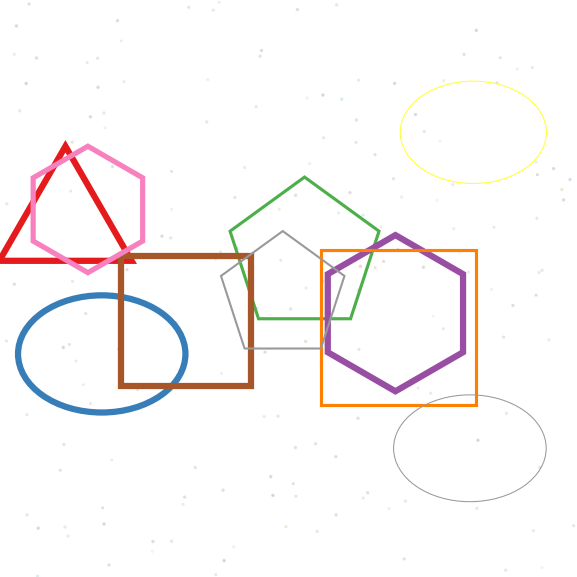[{"shape": "triangle", "thickness": 3, "radius": 0.66, "center": [0.113, 0.614]}, {"shape": "oval", "thickness": 3, "radius": 0.72, "center": [0.176, 0.386]}, {"shape": "pentagon", "thickness": 1.5, "radius": 0.68, "center": [0.527, 0.557]}, {"shape": "hexagon", "thickness": 3, "radius": 0.68, "center": [0.685, 0.457]}, {"shape": "square", "thickness": 1.5, "radius": 0.67, "center": [0.69, 0.432]}, {"shape": "oval", "thickness": 0.5, "radius": 0.63, "center": [0.82, 0.77]}, {"shape": "square", "thickness": 3, "radius": 0.56, "center": [0.322, 0.443]}, {"shape": "hexagon", "thickness": 2.5, "radius": 0.55, "center": [0.152, 0.636]}, {"shape": "oval", "thickness": 0.5, "radius": 0.66, "center": [0.814, 0.223]}, {"shape": "pentagon", "thickness": 1, "radius": 0.56, "center": [0.49, 0.487]}]